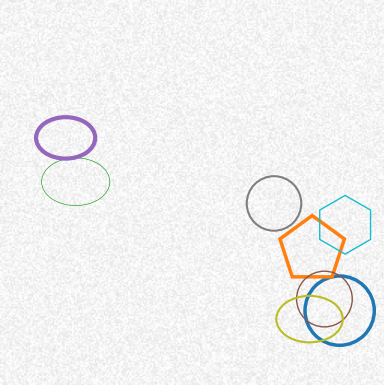[{"shape": "circle", "thickness": 2.5, "radius": 0.45, "center": [0.882, 0.193]}, {"shape": "pentagon", "thickness": 2.5, "radius": 0.44, "center": [0.811, 0.352]}, {"shape": "oval", "thickness": 0.5, "radius": 0.44, "center": [0.197, 0.528]}, {"shape": "oval", "thickness": 3, "radius": 0.38, "center": [0.171, 0.642]}, {"shape": "circle", "thickness": 1, "radius": 0.36, "center": [0.843, 0.223]}, {"shape": "circle", "thickness": 1.5, "radius": 0.35, "center": [0.712, 0.472]}, {"shape": "oval", "thickness": 1.5, "radius": 0.43, "center": [0.804, 0.171]}, {"shape": "hexagon", "thickness": 1, "radius": 0.38, "center": [0.896, 0.416]}]